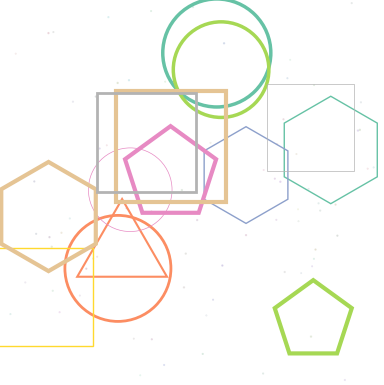[{"shape": "hexagon", "thickness": 1, "radius": 0.7, "center": [0.859, 0.61]}, {"shape": "circle", "thickness": 2.5, "radius": 0.7, "center": [0.563, 0.862]}, {"shape": "triangle", "thickness": 1.5, "radius": 0.67, "center": [0.317, 0.348]}, {"shape": "circle", "thickness": 2, "radius": 0.69, "center": [0.306, 0.303]}, {"shape": "hexagon", "thickness": 1, "radius": 0.63, "center": [0.639, 0.545]}, {"shape": "circle", "thickness": 0.5, "radius": 0.54, "center": [0.338, 0.507]}, {"shape": "pentagon", "thickness": 3, "radius": 0.62, "center": [0.443, 0.548]}, {"shape": "pentagon", "thickness": 3, "radius": 0.53, "center": [0.814, 0.167]}, {"shape": "circle", "thickness": 2.5, "radius": 0.62, "center": [0.574, 0.819]}, {"shape": "square", "thickness": 1, "radius": 0.63, "center": [0.114, 0.229]}, {"shape": "hexagon", "thickness": 3, "radius": 0.71, "center": [0.126, 0.438]}, {"shape": "square", "thickness": 3, "radius": 0.72, "center": [0.445, 0.619]}, {"shape": "square", "thickness": 2, "radius": 0.64, "center": [0.381, 0.63]}, {"shape": "square", "thickness": 0.5, "radius": 0.56, "center": [0.807, 0.67]}]